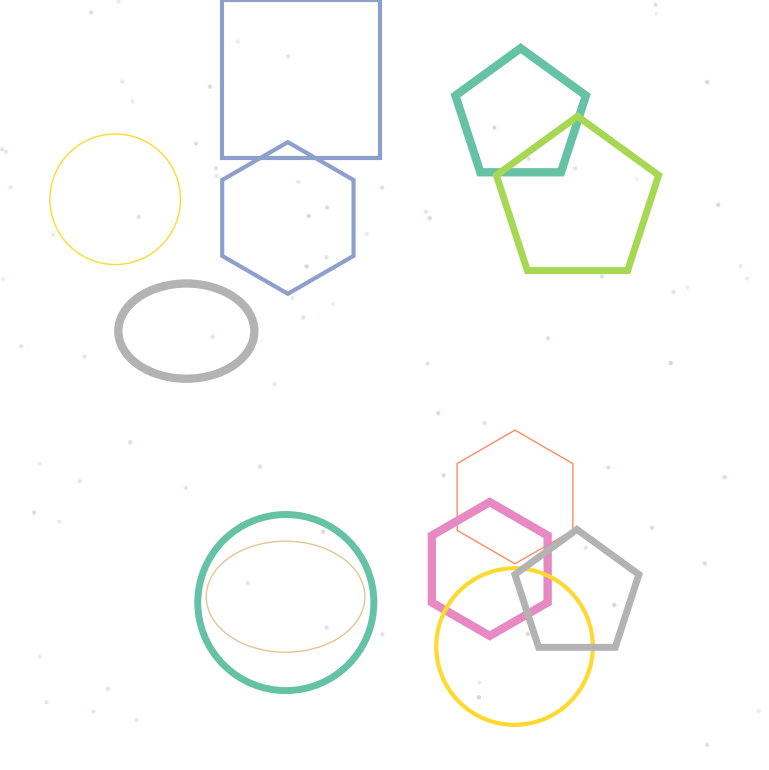[{"shape": "pentagon", "thickness": 3, "radius": 0.45, "center": [0.676, 0.848]}, {"shape": "circle", "thickness": 2.5, "radius": 0.57, "center": [0.371, 0.217]}, {"shape": "hexagon", "thickness": 0.5, "radius": 0.43, "center": [0.669, 0.355]}, {"shape": "hexagon", "thickness": 1.5, "radius": 0.49, "center": [0.374, 0.717]}, {"shape": "square", "thickness": 1.5, "radius": 0.51, "center": [0.391, 0.898]}, {"shape": "hexagon", "thickness": 3, "radius": 0.43, "center": [0.636, 0.261]}, {"shape": "pentagon", "thickness": 2.5, "radius": 0.55, "center": [0.75, 0.738]}, {"shape": "circle", "thickness": 1.5, "radius": 0.51, "center": [0.668, 0.16]}, {"shape": "circle", "thickness": 0.5, "radius": 0.42, "center": [0.15, 0.741]}, {"shape": "oval", "thickness": 0.5, "radius": 0.52, "center": [0.371, 0.225]}, {"shape": "pentagon", "thickness": 2.5, "radius": 0.42, "center": [0.749, 0.228]}, {"shape": "oval", "thickness": 3, "radius": 0.44, "center": [0.242, 0.57]}]